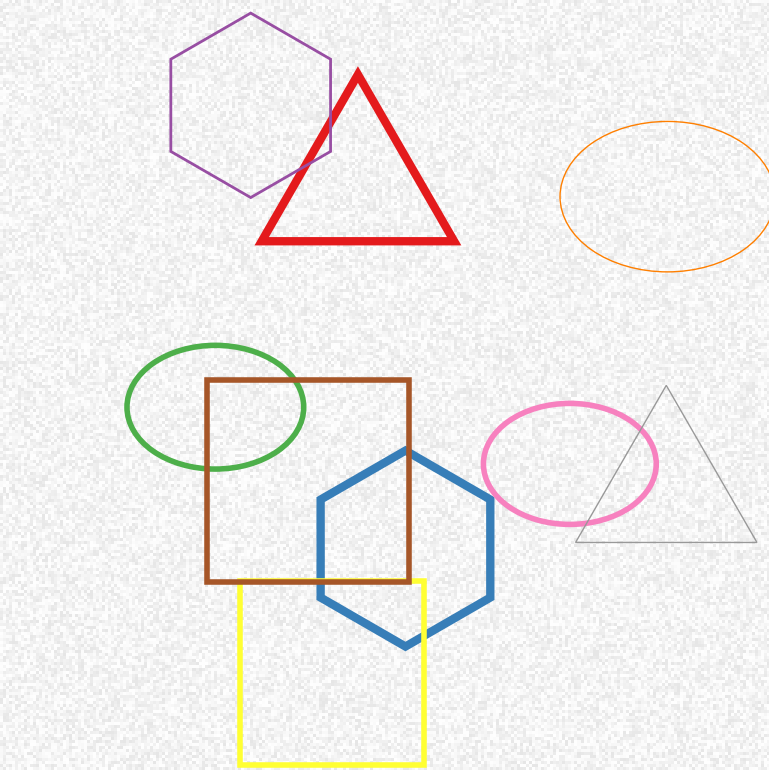[{"shape": "triangle", "thickness": 3, "radius": 0.72, "center": [0.465, 0.759]}, {"shape": "hexagon", "thickness": 3, "radius": 0.64, "center": [0.527, 0.288]}, {"shape": "oval", "thickness": 2, "radius": 0.57, "center": [0.28, 0.471]}, {"shape": "hexagon", "thickness": 1, "radius": 0.6, "center": [0.326, 0.863]}, {"shape": "oval", "thickness": 0.5, "radius": 0.7, "center": [0.867, 0.745]}, {"shape": "square", "thickness": 2, "radius": 0.6, "center": [0.431, 0.126]}, {"shape": "square", "thickness": 2, "radius": 0.66, "center": [0.4, 0.375]}, {"shape": "oval", "thickness": 2, "radius": 0.56, "center": [0.74, 0.398]}, {"shape": "triangle", "thickness": 0.5, "radius": 0.68, "center": [0.865, 0.364]}]